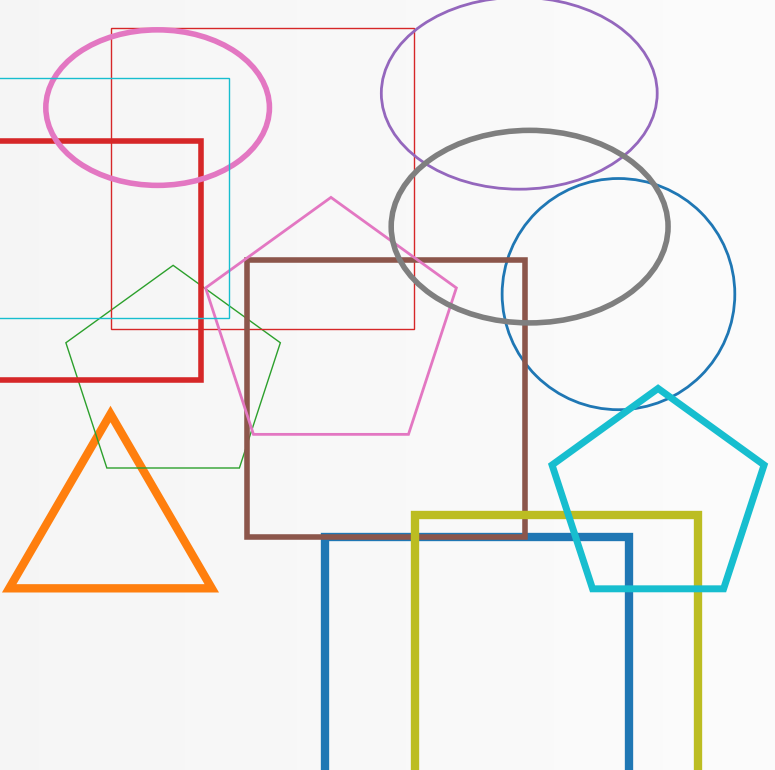[{"shape": "circle", "thickness": 1, "radius": 0.75, "center": [0.798, 0.618]}, {"shape": "square", "thickness": 3, "radius": 0.98, "center": [0.616, 0.106]}, {"shape": "triangle", "thickness": 3, "radius": 0.75, "center": [0.143, 0.311]}, {"shape": "pentagon", "thickness": 0.5, "radius": 0.73, "center": [0.223, 0.51]}, {"shape": "square", "thickness": 2, "radius": 0.78, "center": [0.104, 0.662]}, {"shape": "square", "thickness": 0.5, "radius": 0.98, "center": [0.339, 0.768]}, {"shape": "oval", "thickness": 1, "radius": 0.89, "center": [0.67, 0.879]}, {"shape": "square", "thickness": 2, "radius": 0.9, "center": [0.498, 0.482]}, {"shape": "pentagon", "thickness": 1, "radius": 0.85, "center": [0.427, 0.574]}, {"shape": "oval", "thickness": 2, "radius": 0.72, "center": [0.203, 0.86]}, {"shape": "oval", "thickness": 2, "radius": 0.89, "center": [0.683, 0.706]}, {"shape": "square", "thickness": 3, "radius": 0.91, "center": [0.718, 0.148]}, {"shape": "square", "thickness": 0.5, "radius": 0.78, "center": [0.139, 0.743]}, {"shape": "pentagon", "thickness": 2.5, "radius": 0.72, "center": [0.849, 0.352]}]